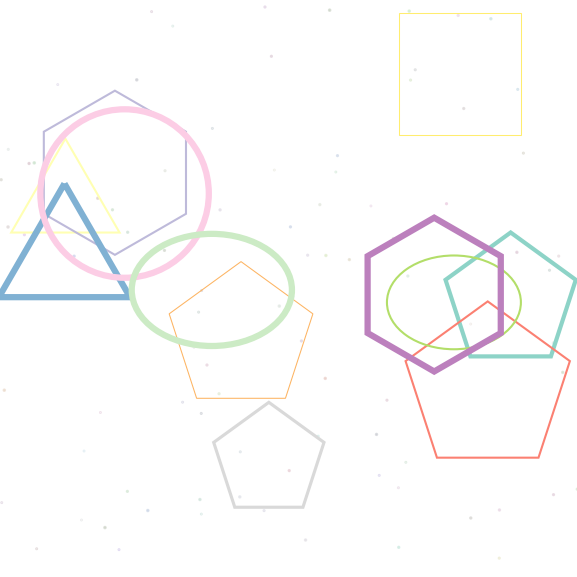[{"shape": "pentagon", "thickness": 2, "radius": 0.59, "center": [0.884, 0.478]}, {"shape": "triangle", "thickness": 1, "radius": 0.54, "center": [0.113, 0.651]}, {"shape": "hexagon", "thickness": 1, "radius": 0.71, "center": [0.199, 0.7]}, {"shape": "pentagon", "thickness": 1, "radius": 0.75, "center": [0.845, 0.328]}, {"shape": "triangle", "thickness": 3, "radius": 0.66, "center": [0.112, 0.55]}, {"shape": "pentagon", "thickness": 0.5, "radius": 0.65, "center": [0.417, 0.415]}, {"shape": "oval", "thickness": 1, "radius": 0.58, "center": [0.786, 0.476]}, {"shape": "circle", "thickness": 3, "radius": 0.73, "center": [0.216, 0.664]}, {"shape": "pentagon", "thickness": 1.5, "radius": 0.5, "center": [0.466, 0.202]}, {"shape": "hexagon", "thickness": 3, "radius": 0.67, "center": [0.752, 0.489]}, {"shape": "oval", "thickness": 3, "radius": 0.69, "center": [0.367, 0.497]}, {"shape": "square", "thickness": 0.5, "radius": 0.53, "center": [0.797, 0.871]}]